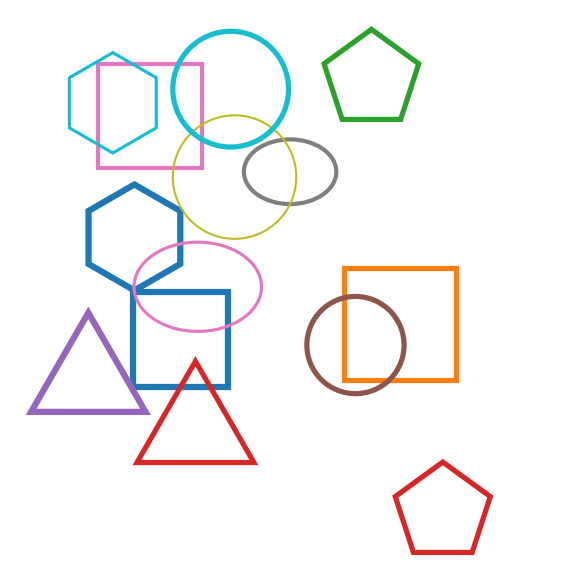[{"shape": "square", "thickness": 3, "radius": 0.41, "center": [0.313, 0.412]}, {"shape": "hexagon", "thickness": 3, "radius": 0.46, "center": [0.233, 0.588]}, {"shape": "square", "thickness": 2.5, "radius": 0.48, "center": [0.693, 0.438]}, {"shape": "pentagon", "thickness": 2.5, "radius": 0.43, "center": [0.643, 0.862]}, {"shape": "pentagon", "thickness": 2.5, "radius": 0.43, "center": [0.767, 0.113]}, {"shape": "triangle", "thickness": 2.5, "radius": 0.58, "center": [0.338, 0.257]}, {"shape": "triangle", "thickness": 3, "radius": 0.57, "center": [0.153, 0.343]}, {"shape": "circle", "thickness": 2.5, "radius": 0.42, "center": [0.616, 0.402]}, {"shape": "square", "thickness": 2, "radius": 0.45, "center": [0.26, 0.798]}, {"shape": "oval", "thickness": 1.5, "radius": 0.55, "center": [0.342, 0.503]}, {"shape": "oval", "thickness": 2, "radius": 0.4, "center": [0.502, 0.702]}, {"shape": "circle", "thickness": 1, "radius": 0.53, "center": [0.406, 0.693]}, {"shape": "circle", "thickness": 2.5, "radius": 0.5, "center": [0.399, 0.845]}, {"shape": "hexagon", "thickness": 1.5, "radius": 0.43, "center": [0.195, 0.821]}]